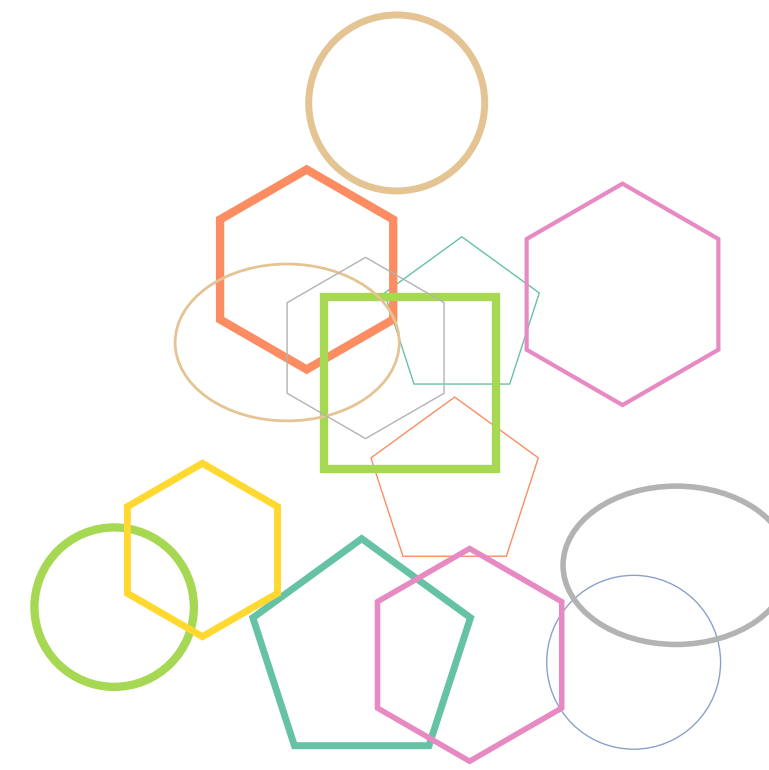[{"shape": "pentagon", "thickness": 2.5, "radius": 0.74, "center": [0.47, 0.152]}, {"shape": "pentagon", "thickness": 0.5, "radius": 0.53, "center": [0.6, 0.587]}, {"shape": "pentagon", "thickness": 0.5, "radius": 0.57, "center": [0.59, 0.37]}, {"shape": "hexagon", "thickness": 3, "radius": 0.65, "center": [0.398, 0.65]}, {"shape": "circle", "thickness": 0.5, "radius": 0.56, "center": [0.823, 0.14]}, {"shape": "hexagon", "thickness": 1.5, "radius": 0.72, "center": [0.808, 0.618]}, {"shape": "hexagon", "thickness": 2, "radius": 0.69, "center": [0.61, 0.149]}, {"shape": "circle", "thickness": 3, "radius": 0.52, "center": [0.148, 0.211]}, {"shape": "square", "thickness": 3, "radius": 0.56, "center": [0.533, 0.503]}, {"shape": "hexagon", "thickness": 2.5, "radius": 0.56, "center": [0.263, 0.286]}, {"shape": "oval", "thickness": 1, "radius": 0.73, "center": [0.373, 0.555]}, {"shape": "circle", "thickness": 2.5, "radius": 0.57, "center": [0.515, 0.866]}, {"shape": "hexagon", "thickness": 0.5, "radius": 0.59, "center": [0.475, 0.548]}, {"shape": "oval", "thickness": 2, "radius": 0.73, "center": [0.878, 0.266]}]